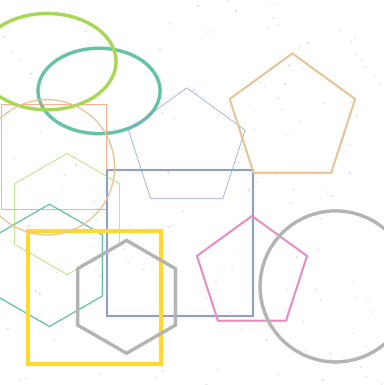[{"shape": "oval", "thickness": 2.5, "radius": 0.79, "center": [0.257, 0.764]}, {"shape": "hexagon", "thickness": 1, "radius": 0.79, "center": [0.128, 0.311]}, {"shape": "square", "thickness": 0.5, "radius": 0.68, "center": [0.138, 0.594]}, {"shape": "pentagon", "thickness": 0.5, "radius": 0.8, "center": [0.485, 0.613]}, {"shape": "square", "thickness": 1.5, "radius": 0.95, "center": [0.467, 0.369]}, {"shape": "pentagon", "thickness": 1.5, "radius": 0.75, "center": [0.654, 0.289]}, {"shape": "oval", "thickness": 2.5, "radius": 0.89, "center": [0.123, 0.84]}, {"shape": "hexagon", "thickness": 0.5, "radius": 0.79, "center": [0.174, 0.444]}, {"shape": "square", "thickness": 3, "radius": 0.86, "center": [0.246, 0.226]}, {"shape": "circle", "thickness": 1, "radius": 0.88, "center": [0.122, 0.565]}, {"shape": "pentagon", "thickness": 1.5, "radius": 0.86, "center": [0.76, 0.69]}, {"shape": "hexagon", "thickness": 2.5, "radius": 0.73, "center": [0.329, 0.229]}, {"shape": "circle", "thickness": 2.5, "radius": 0.98, "center": [0.872, 0.256]}]